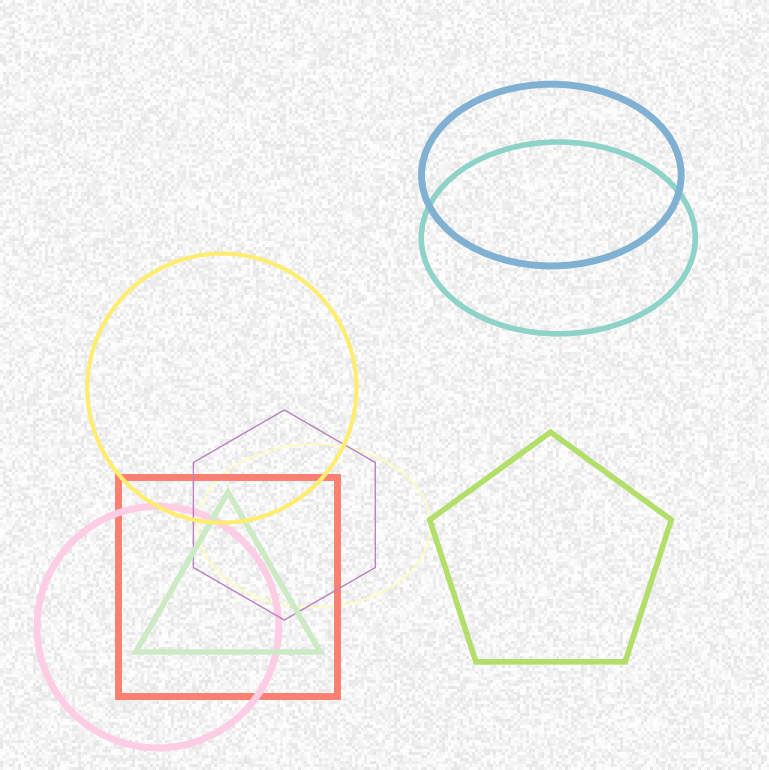[{"shape": "oval", "thickness": 2, "radius": 0.89, "center": [0.725, 0.691]}, {"shape": "oval", "thickness": 0.5, "radius": 0.76, "center": [0.408, 0.317]}, {"shape": "square", "thickness": 2.5, "radius": 0.71, "center": [0.296, 0.239]}, {"shape": "oval", "thickness": 2.5, "radius": 0.84, "center": [0.716, 0.773]}, {"shape": "pentagon", "thickness": 2, "radius": 0.82, "center": [0.715, 0.274]}, {"shape": "circle", "thickness": 2.5, "radius": 0.78, "center": [0.205, 0.186]}, {"shape": "hexagon", "thickness": 0.5, "radius": 0.68, "center": [0.369, 0.331]}, {"shape": "triangle", "thickness": 2, "radius": 0.69, "center": [0.296, 0.222]}, {"shape": "circle", "thickness": 1.5, "radius": 0.87, "center": [0.288, 0.496]}]